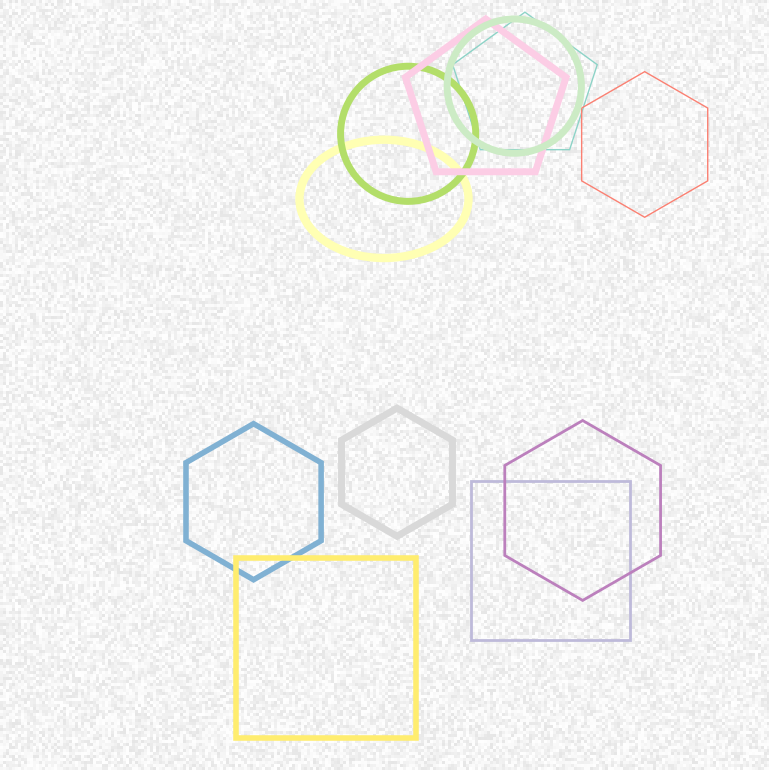[{"shape": "pentagon", "thickness": 0.5, "radius": 0.49, "center": [0.682, 0.885]}, {"shape": "oval", "thickness": 3, "radius": 0.55, "center": [0.499, 0.742]}, {"shape": "square", "thickness": 1, "radius": 0.52, "center": [0.715, 0.272]}, {"shape": "hexagon", "thickness": 0.5, "radius": 0.47, "center": [0.837, 0.812]}, {"shape": "hexagon", "thickness": 2, "radius": 0.51, "center": [0.329, 0.348]}, {"shape": "circle", "thickness": 2.5, "radius": 0.44, "center": [0.53, 0.826]}, {"shape": "pentagon", "thickness": 2.5, "radius": 0.55, "center": [0.631, 0.866]}, {"shape": "hexagon", "thickness": 2.5, "radius": 0.42, "center": [0.516, 0.387]}, {"shape": "hexagon", "thickness": 1, "radius": 0.58, "center": [0.757, 0.337]}, {"shape": "circle", "thickness": 2.5, "radius": 0.44, "center": [0.668, 0.888]}, {"shape": "square", "thickness": 2, "radius": 0.58, "center": [0.424, 0.159]}]